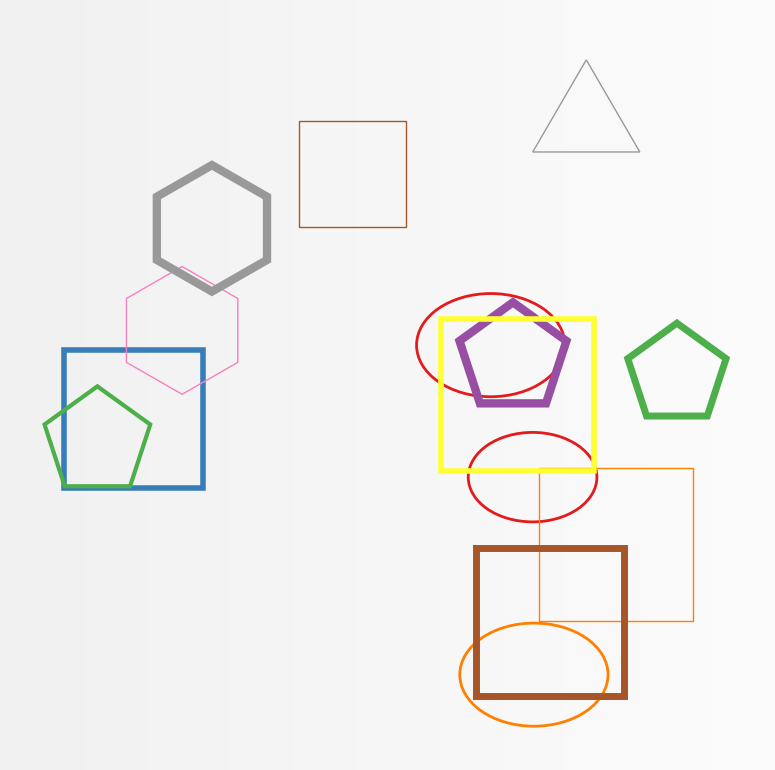[{"shape": "oval", "thickness": 1, "radius": 0.42, "center": [0.687, 0.38]}, {"shape": "oval", "thickness": 1, "radius": 0.48, "center": [0.633, 0.552]}, {"shape": "square", "thickness": 2, "radius": 0.45, "center": [0.172, 0.456]}, {"shape": "pentagon", "thickness": 1.5, "radius": 0.36, "center": [0.126, 0.427]}, {"shape": "pentagon", "thickness": 2.5, "radius": 0.33, "center": [0.873, 0.514]}, {"shape": "pentagon", "thickness": 3, "radius": 0.36, "center": [0.662, 0.535]}, {"shape": "square", "thickness": 0.5, "radius": 0.5, "center": [0.795, 0.293]}, {"shape": "oval", "thickness": 1, "radius": 0.48, "center": [0.689, 0.124]}, {"shape": "square", "thickness": 2, "radius": 0.49, "center": [0.668, 0.487]}, {"shape": "square", "thickness": 0.5, "radius": 0.34, "center": [0.455, 0.775]}, {"shape": "square", "thickness": 2.5, "radius": 0.48, "center": [0.71, 0.192]}, {"shape": "hexagon", "thickness": 0.5, "radius": 0.41, "center": [0.235, 0.571]}, {"shape": "hexagon", "thickness": 3, "radius": 0.41, "center": [0.273, 0.703]}, {"shape": "triangle", "thickness": 0.5, "radius": 0.4, "center": [0.756, 0.843]}]